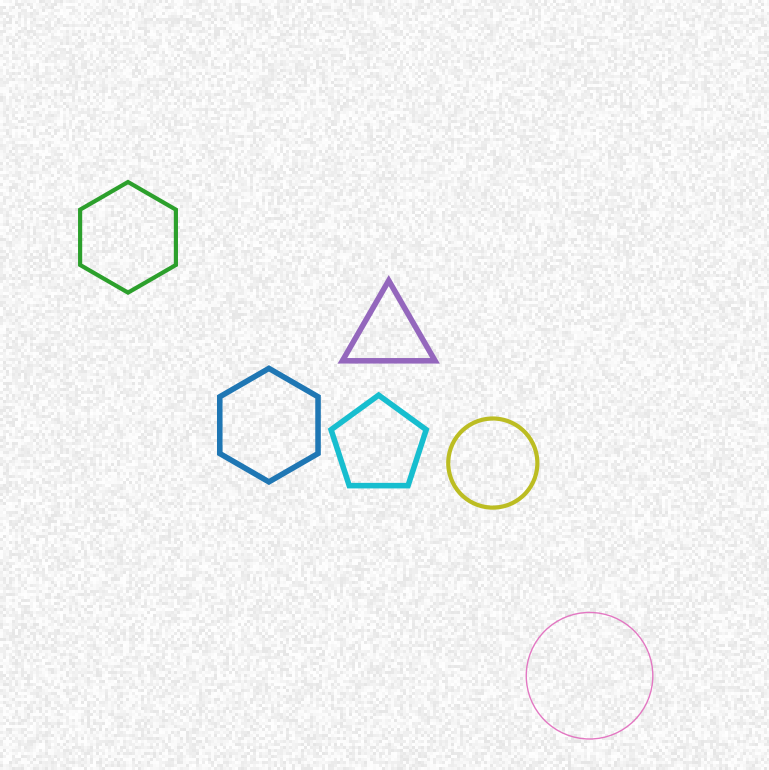[{"shape": "hexagon", "thickness": 2, "radius": 0.37, "center": [0.349, 0.448]}, {"shape": "hexagon", "thickness": 1.5, "radius": 0.36, "center": [0.166, 0.692]}, {"shape": "triangle", "thickness": 2, "radius": 0.35, "center": [0.505, 0.566]}, {"shape": "circle", "thickness": 0.5, "radius": 0.41, "center": [0.766, 0.122]}, {"shape": "circle", "thickness": 1.5, "radius": 0.29, "center": [0.64, 0.399]}, {"shape": "pentagon", "thickness": 2, "radius": 0.32, "center": [0.492, 0.422]}]